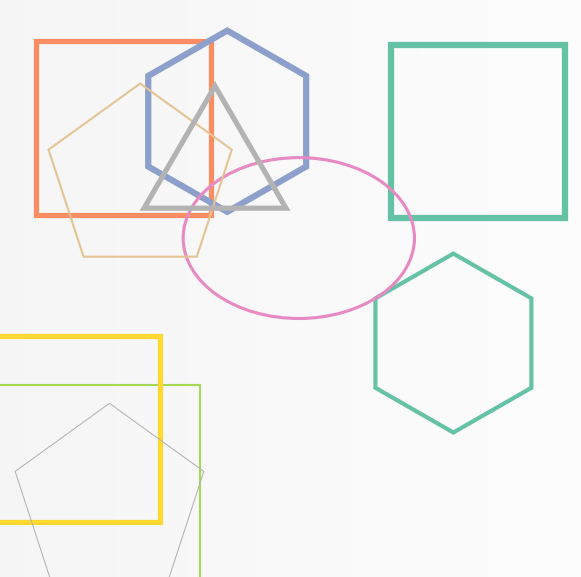[{"shape": "hexagon", "thickness": 2, "radius": 0.77, "center": [0.78, 0.405]}, {"shape": "square", "thickness": 3, "radius": 0.75, "center": [0.823, 0.772]}, {"shape": "square", "thickness": 2.5, "radius": 0.75, "center": [0.212, 0.777]}, {"shape": "hexagon", "thickness": 3, "radius": 0.78, "center": [0.391, 0.789]}, {"shape": "oval", "thickness": 1.5, "radius": 0.99, "center": [0.514, 0.587]}, {"shape": "square", "thickness": 1, "radius": 0.89, "center": [0.166, 0.154]}, {"shape": "square", "thickness": 2.5, "radius": 0.81, "center": [0.114, 0.256]}, {"shape": "pentagon", "thickness": 1, "radius": 0.83, "center": [0.241, 0.689]}, {"shape": "triangle", "thickness": 2.5, "radius": 0.7, "center": [0.37, 0.709]}, {"shape": "pentagon", "thickness": 0.5, "radius": 0.85, "center": [0.188, 0.13]}]